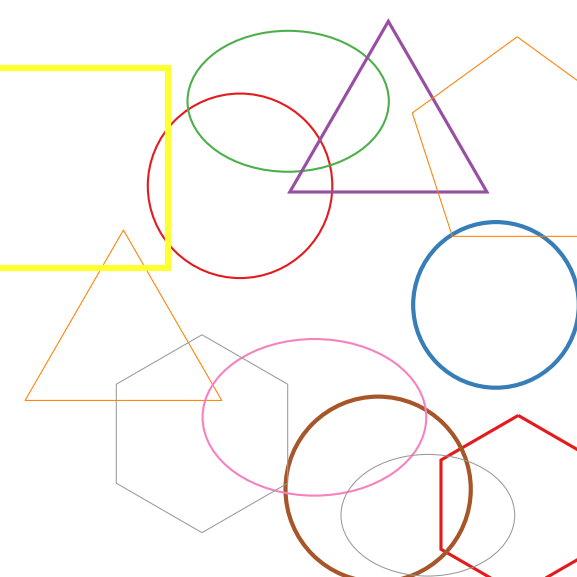[{"shape": "hexagon", "thickness": 1.5, "radius": 0.77, "center": [0.897, 0.125]}, {"shape": "circle", "thickness": 1, "radius": 0.8, "center": [0.416, 0.677]}, {"shape": "circle", "thickness": 2, "radius": 0.72, "center": [0.859, 0.471]}, {"shape": "oval", "thickness": 1, "radius": 0.87, "center": [0.499, 0.824]}, {"shape": "triangle", "thickness": 1.5, "radius": 0.99, "center": [0.672, 0.765]}, {"shape": "triangle", "thickness": 0.5, "radius": 0.98, "center": [0.214, 0.404]}, {"shape": "pentagon", "thickness": 0.5, "radius": 0.95, "center": [0.896, 0.744]}, {"shape": "square", "thickness": 3, "radius": 0.87, "center": [0.117, 0.708]}, {"shape": "circle", "thickness": 2, "radius": 0.8, "center": [0.655, 0.152]}, {"shape": "oval", "thickness": 1, "radius": 0.97, "center": [0.544, 0.276]}, {"shape": "oval", "thickness": 0.5, "radius": 0.75, "center": [0.741, 0.107]}, {"shape": "hexagon", "thickness": 0.5, "radius": 0.86, "center": [0.35, 0.248]}]